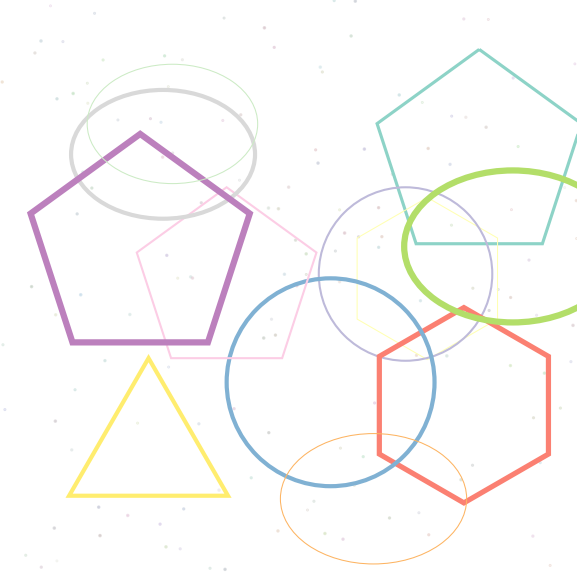[{"shape": "pentagon", "thickness": 1.5, "radius": 0.93, "center": [0.83, 0.728]}, {"shape": "hexagon", "thickness": 0.5, "radius": 0.7, "center": [0.74, 0.517]}, {"shape": "circle", "thickness": 1, "radius": 0.75, "center": [0.702, 0.525]}, {"shape": "hexagon", "thickness": 2.5, "radius": 0.85, "center": [0.803, 0.297]}, {"shape": "circle", "thickness": 2, "radius": 0.9, "center": [0.572, 0.337]}, {"shape": "oval", "thickness": 0.5, "radius": 0.81, "center": [0.647, 0.135]}, {"shape": "oval", "thickness": 3, "radius": 0.94, "center": [0.888, 0.572]}, {"shape": "pentagon", "thickness": 1, "radius": 0.82, "center": [0.392, 0.511]}, {"shape": "oval", "thickness": 2, "radius": 0.8, "center": [0.282, 0.732]}, {"shape": "pentagon", "thickness": 3, "radius": 1.0, "center": [0.243, 0.568]}, {"shape": "oval", "thickness": 0.5, "radius": 0.74, "center": [0.299, 0.785]}, {"shape": "triangle", "thickness": 2, "radius": 0.79, "center": [0.257, 0.22]}]